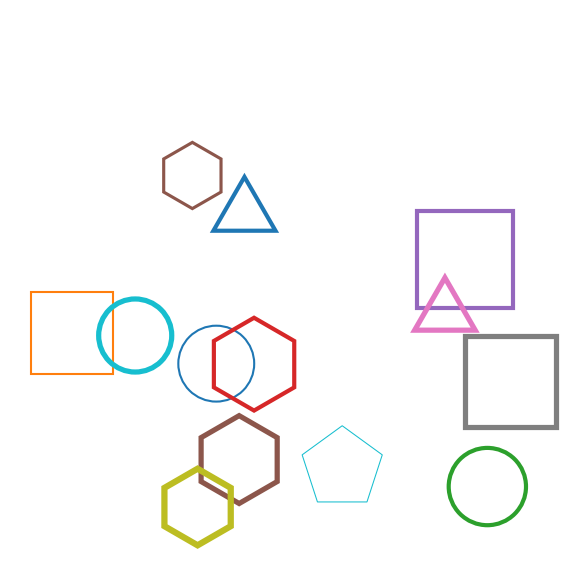[{"shape": "circle", "thickness": 1, "radius": 0.33, "center": [0.374, 0.369]}, {"shape": "triangle", "thickness": 2, "radius": 0.31, "center": [0.423, 0.631]}, {"shape": "square", "thickness": 1, "radius": 0.36, "center": [0.125, 0.423]}, {"shape": "circle", "thickness": 2, "radius": 0.33, "center": [0.844, 0.157]}, {"shape": "hexagon", "thickness": 2, "radius": 0.4, "center": [0.44, 0.369]}, {"shape": "square", "thickness": 2, "radius": 0.42, "center": [0.805, 0.55]}, {"shape": "hexagon", "thickness": 1.5, "radius": 0.29, "center": [0.333, 0.695]}, {"shape": "hexagon", "thickness": 2.5, "radius": 0.38, "center": [0.414, 0.203]}, {"shape": "triangle", "thickness": 2.5, "radius": 0.3, "center": [0.77, 0.458]}, {"shape": "square", "thickness": 2.5, "radius": 0.39, "center": [0.884, 0.338]}, {"shape": "hexagon", "thickness": 3, "radius": 0.33, "center": [0.342, 0.121]}, {"shape": "circle", "thickness": 2.5, "radius": 0.32, "center": [0.234, 0.418]}, {"shape": "pentagon", "thickness": 0.5, "radius": 0.36, "center": [0.593, 0.189]}]